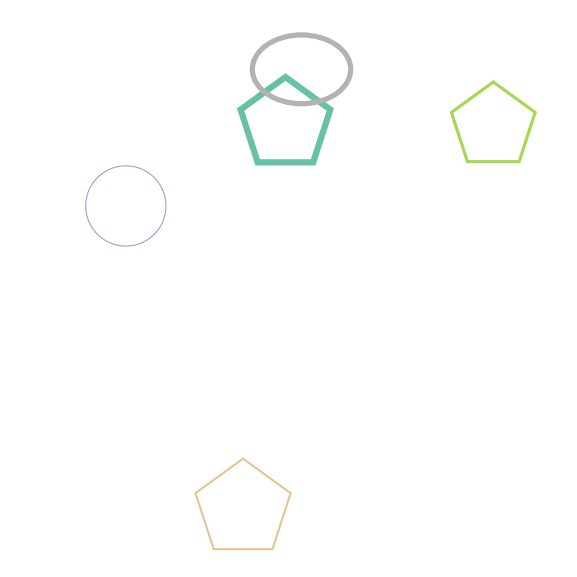[{"shape": "pentagon", "thickness": 3, "radius": 0.41, "center": [0.494, 0.784]}, {"shape": "circle", "thickness": 0.5, "radius": 0.35, "center": [0.218, 0.643]}, {"shape": "pentagon", "thickness": 1.5, "radius": 0.38, "center": [0.854, 0.781]}, {"shape": "pentagon", "thickness": 1, "radius": 0.43, "center": [0.421, 0.118]}, {"shape": "oval", "thickness": 2.5, "radius": 0.43, "center": [0.522, 0.879]}]